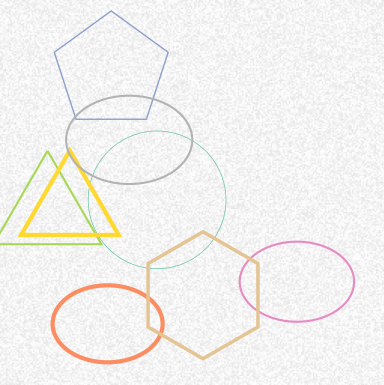[{"shape": "circle", "thickness": 0.5, "radius": 0.89, "center": [0.408, 0.481]}, {"shape": "oval", "thickness": 3, "radius": 0.71, "center": [0.28, 0.159]}, {"shape": "pentagon", "thickness": 1, "radius": 0.78, "center": [0.289, 0.816]}, {"shape": "oval", "thickness": 1.5, "radius": 0.74, "center": [0.771, 0.268]}, {"shape": "triangle", "thickness": 1.5, "radius": 0.81, "center": [0.123, 0.447]}, {"shape": "triangle", "thickness": 3, "radius": 0.73, "center": [0.181, 0.463]}, {"shape": "hexagon", "thickness": 2.5, "radius": 0.82, "center": [0.527, 0.233]}, {"shape": "oval", "thickness": 1.5, "radius": 0.82, "center": [0.336, 0.637]}]